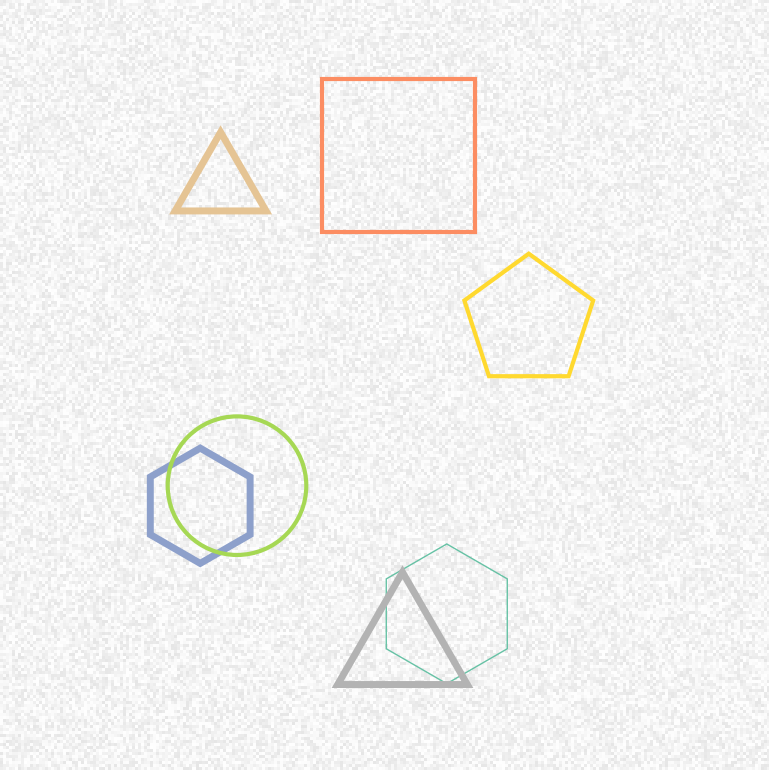[{"shape": "hexagon", "thickness": 0.5, "radius": 0.45, "center": [0.58, 0.203]}, {"shape": "square", "thickness": 1.5, "radius": 0.5, "center": [0.517, 0.798]}, {"shape": "hexagon", "thickness": 2.5, "radius": 0.37, "center": [0.26, 0.343]}, {"shape": "circle", "thickness": 1.5, "radius": 0.45, "center": [0.308, 0.369]}, {"shape": "pentagon", "thickness": 1.5, "radius": 0.44, "center": [0.687, 0.583]}, {"shape": "triangle", "thickness": 2.5, "radius": 0.34, "center": [0.287, 0.76]}, {"shape": "triangle", "thickness": 2.5, "radius": 0.49, "center": [0.523, 0.16]}]